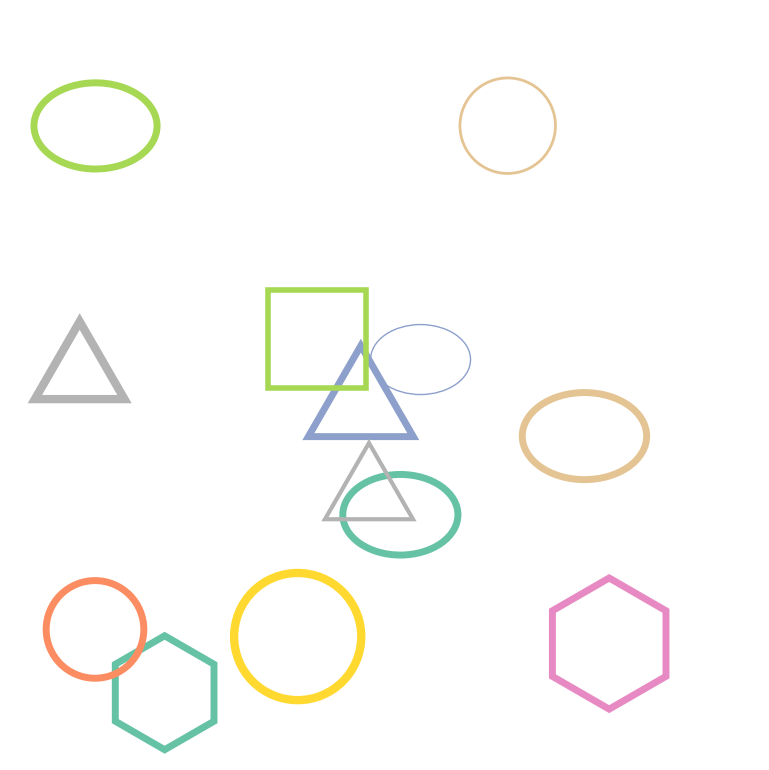[{"shape": "hexagon", "thickness": 2.5, "radius": 0.37, "center": [0.214, 0.1]}, {"shape": "oval", "thickness": 2.5, "radius": 0.37, "center": [0.52, 0.331]}, {"shape": "circle", "thickness": 2.5, "radius": 0.32, "center": [0.123, 0.183]}, {"shape": "oval", "thickness": 0.5, "radius": 0.32, "center": [0.546, 0.533]}, {"shape": "triangle", "thickness": 2.5, "radius": 0.39, "center": [0.469, 0.472]}, {"shape": "hexagon", "thickness": 2.5, "radius": 0.43, "center": [0.791, 0.164]}, {"shape": "oval", "thickness": 2.5, "radius": 0.4, "center": [0.124, 0.836]}, {"shape": "square", "thickness": 2, "radius": 0.32, "center": [0.412, 0.56]}, {"shape": "circle", "thickness": 3, "radius": 0.41, "center": [0.387, 0.173]}, {"shape": "circle", "thickness": 1, "radius": 0.31, "center": [0.659, 0.837]}, {"shape": "oval", "thickness": 2.5, "radius": 0.4, "center": [0.759, 0.434]}, {"shape": "triangle", "thickness": 1.5, "radius": 0.33, "center": [0.479, 0.359]}, {"shape": "triangle", "thickness": 3, "radius": 0.34, "center": [0.103, 0.515]}]